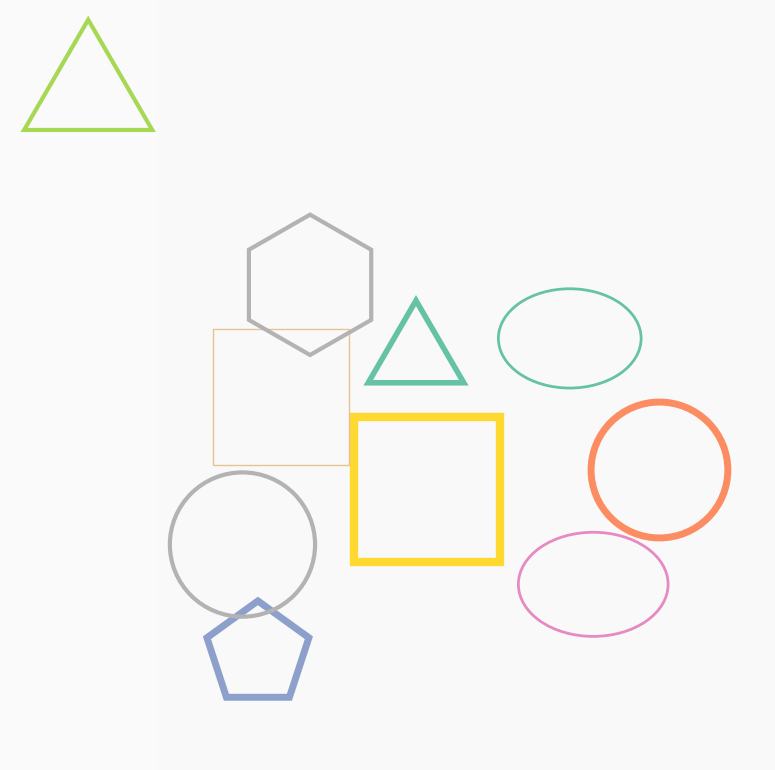[{"shape": "oval", "thickness": 1, "radius": 0.46, "center": [0.735, 0.561]}, {"shape": "triangle", "thickness": 2, "radius": 0.36, "center": [0.537, 0.538]}, {"shape": "circle", "thickness": 2.5, "radius": 0.44, "center": [0.851, 0.39]}, {"shape": "pentagon", "thickness": 2.5, "radius": 0.35, "center": [0.333, 0.15]}, {"shape": "oval", "thickness": 1, "radius": 0.48, "center": [0.765, 0.241]}, {"shape": "triangle", "thickness": 1.5, "radius": 0.48, "center": [0.114, 0.879]}, {"shape": "square", "thickness": 3, "radius": 0.47, "center": [0.551, 0.364]}, {"shape": "square", "thickness": 0.5, "radius": 0.44, "center": [0.363, 0.484]}, {"shape": "hexagon", "thickness": 1.5, "radius": 0.46, "center": [0.4, 0.63]}, {"shape": "circle", "thickness": 1.5, "radius": 0.47, "center": [0.313, 0.293]}]